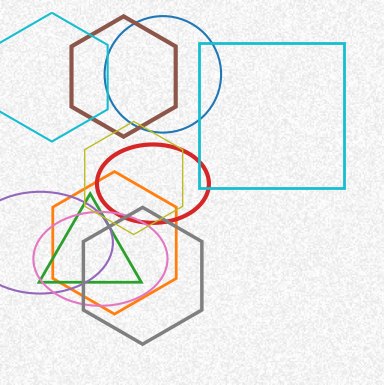[{"shape": "circle", "thickness": 1.5, "radius": 0.76, "center": [0.423, 0.807]}, {"shape": "hexagon", "thickness": 2, "radius": 0.93, "center": [0.297, 0.369]}, {"shape": "triangle", "thickness": 2, "radius": 0.77, "center": [0.234, 0.344]}, {"shape": "oval", "thickness": 3, "radius": 0.73, "center": [0.397, 0.523]}, {"shape": "oval", "thickness": 1.5, "radius": 0.94, "center": [0.104, 0.37]}, {"shape": "hexagon", "thickness": 3, "radius": 0.78, "center": [0.321, 0.801]}, {"shape": "oval", "thickness": 1.5, "radius": 0.87, "center": [0.261, 0.328]}, {"shape": "hexagon", "thickness": 2.5, "radius": 0.89, "center": [0.37, 0.284]}, {"shape": "hexagon", "thickness": 1, "radius": 0.73, "center": [0.347, 0.538]}, {"shape": "hexagon", "thickness": 1.5, "radius": 0.84, "center": [0.135, 0.8]}, {"shape": "square", "thickness": 2, "radius": 0.94, "center": [0.705, 0.7]}]